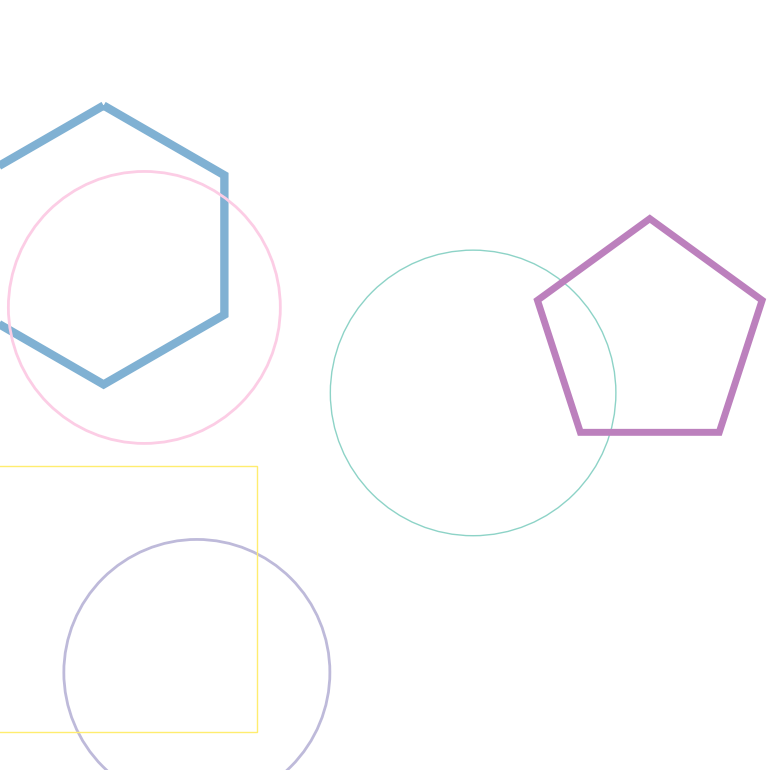[{"shape": "circle", "thickness": 0.5, "radius": 0.93, "center": [0.614, 0.49]}, {"shape": "circle", "thickness": 1, "radius": 0.86, "center": [0.256, 0.127]}, {"shape": "hexagon", "thickness": 3, "radius": 0.91, "center": [0.135, 0.682]}, {"shape": "circle", "thickness": 1, "radius": 0.88, "center": [0.187, 0.601]}, {"shape": "pentagon", "thickness": 2.5, "radius": 0.77, "center": [0.844, 0.563]}, {"shape": "square", "thickness": 0.5, "radius": 0.86, "center": [0.162, 0.222]}]